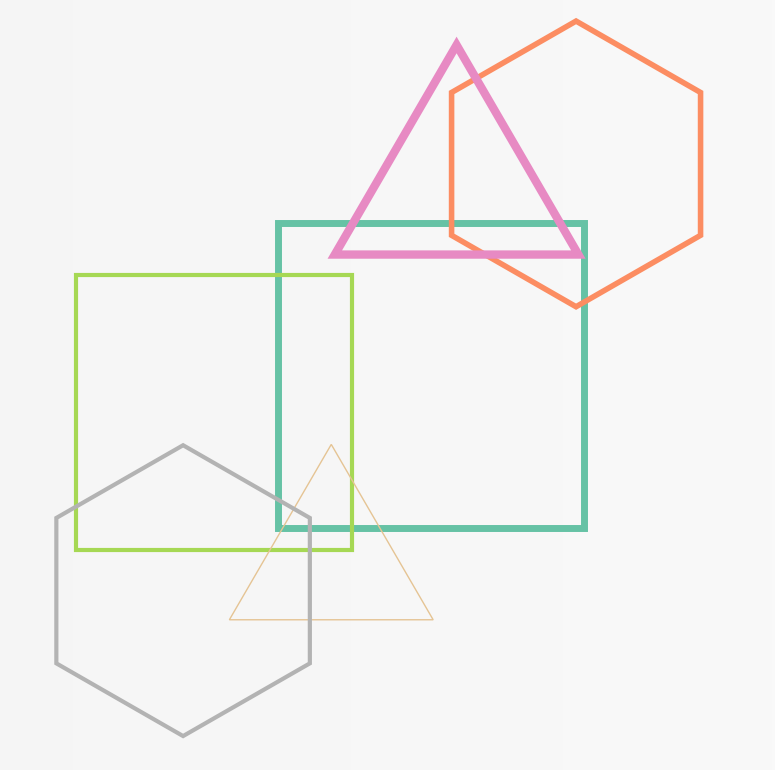[{"shape": "square", "thickness": 2.5, "radius": 0.99, "center": [0.556, 0.513]}, {"shape": "hexagon", "thickness": 2, "radius": 0.93, "center": [0.743, 0.787]}, {"shape": "triangle", "thickness": 3, "radius": 0.91, "center": [0.589, 0.76]}, {"shape": "square", "thickness": 1.5, "radius": 0.89, "center": [0.276, 0.464]}, {"shape": "triangle", "thickness": 0.5, "radius": 0.76, "center": [0.427, 0.271]}, {"shape": "hexagon", "thickness": 1.5, "radius": 0.94, "center": [0.236, 0.233]}]